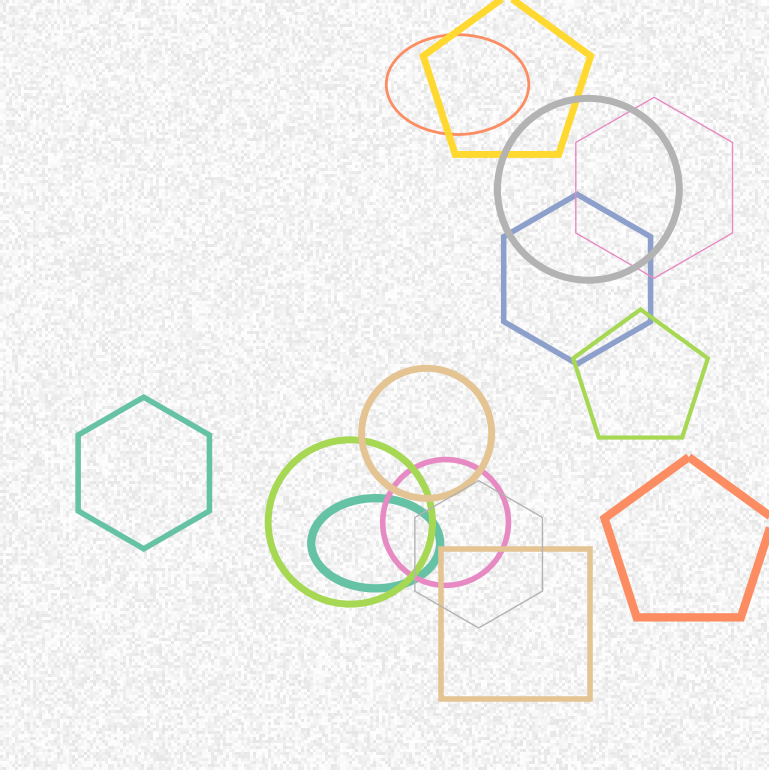[{"shape": "hexagon", "thickness": 2, "radius": 0.49, "center": [0.187, 0.386]}, {"shape": "oval", "thickness": 3, "radius": 0.42, "center": [0.488, 0.294]}, {"shape": "oval", "thickness": 1, "radius": 0.46, "center": [0.594, 0.89]}, {"shape": "pentagon", "thickness": 3, "radius": 0.58, "center": [0.895, 0.291]}, {"shape": "hexagon", "thickness": 2, "radius": 0.55, "center": [0.75, 0.637]}, {"shape": "circle", "thickness": 2, "radius": 0.41, "center": [0.579, 0.322]}, {"shape": "hexagon", "thickness": 0.5, "radius": 0.59, "center": [0.85, 0.756]}, {"shape": "pentagon", "thickness": 1.5, "radius": 0.46, "center": [0.832, 0.506]}, {"shape": "circle", "thickness": 2.5, "radius": 0.53, "center": [0.455, 0.322]}, {"shape": "pentagon", "thickness": 2.5, "radius": 0.57, "center": [0.658, 0.892]}, {"shape": "square", "thickness": 2, "radius": 0.48, "center": [0.669, 0.19]}, {"shape": "circle", "thickness": 2.5, "radius": 0.42, "center": [0.554, 0.437]}, {"shape": "circle", "thickness": 2.5, "radius": 0.59, "center": [0.764, 0.754]}, {"shape": "hexagon", "thickness": 0.5, "radius": 0.48, "center": [0.622, 0.28]}]